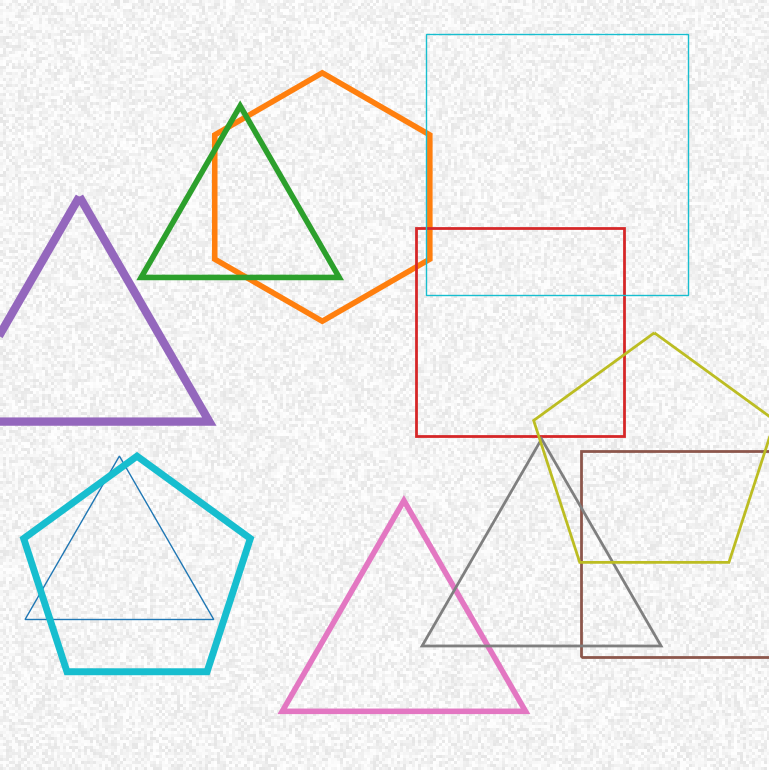[{"shape": "triangle", "thickness": 0.5, "radius": 0.71, "center": [0.155, 0.266]}, {"shape": "hexagon", "thickness": 2, "radius": 0.81, "center": [0.419, 0.744]}, {"shape": "triangle", "thickness": 2, "radius": 0.74, "center": [0.312, 0.714]}, {"shape": "square", "thickness": 1, "radius": 0.68, "center": [0.675, 0.569]}, {"shape": "triangle", "thickness": 3, "radius": 0.97, "center": [0.103, 0.55]}, {"shape": "square", "thickness": 1, "radius": 0.67, "center": [0.889, 0.28]}, {"shape": "triangle", "thickness": 2, "radius": 0.91, "center": [0.525, 0.167]}, {"shape": "triangle", "thickness": 1, "radius": 0.9, "center": [0.703, 0.251]}, {"shape": "pentagon", "thickness": 1, "radius": 0.82, "center": [0.85, 0.403]}, {"shape": "pentagon", "thickness": 2.5, "radius": 0.77, "center": [0.178, 0.253]}, {"shape": "square", "thickness": 0.5, "radius": 0.85, "center": [0.724, 0.786]}]